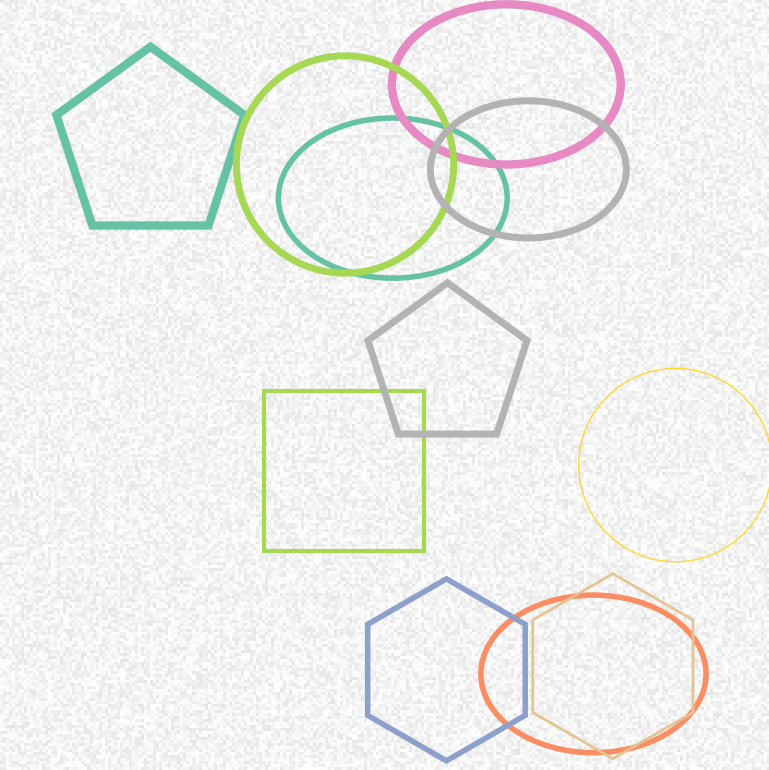[{"shape": "oval", "thickness": 2, "radius": 0.74, "center": [0.51, 0.743]}, {"shape": "pentagon", "thickness": 3, "radius": 0.64, "center": [0.195, 0.811]}, {"shape": "oval", "thickness": 2, "radius": 0.73, "center": [0.771, 0.125]}, {"shape": "hexagon", "thickness": 2, "radius": 0.59, "center": [0.58, 0.13]}, {"shape": "oval", "thickness": 3, "radius": 0.74, "center": [0.658, 0.89]}, {"shape": "circle", "thickness": 2.5, "radius": 0.71, "center": [0.448, 0.786]}, {"shape": "square", "thickness": 1.5, "radius": 0.52, "center": [0.447, 0.389]}, {"shape": "circle", "thickness": 0.5, "radius": 0.63, "center": [0.877, 0.396]}, {"shape": "hexagon", "thickness": 1, "radius": 0.6, "center": [0.796, 0.135]}, {"shape": "oval", "thickness": 2.5, "radius": 0.64, "center": [0.686, 0.78]}, {"shape": "pentagon", "thickness": 2.5, "radius": 0.54, "center": [0.581, 0.524]}]